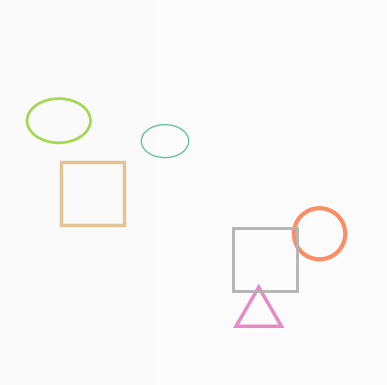[{"shape": "oval", "thickness": 1, "radius": 0.31, "center": [0.426, 0.633]}, {"shape": "circle", "thickness": 3, "radius": 0.33, "center": [0.825, 0.393]}, {"shape": "triangle", "thickness": 2.5, "radius": 0.34, "center": [0.668, 0.186]}, {"shape": "oval", "thickness": 2, "radius": 0.41, "center": [0.152, 0.687]}, {"shape": "square", "thickness": 2.5, "radius": 0.41, "center": [0.238, 0.498]}, {"shape": "square", "thickness": 2, "radius": 0.41, "center": [0.685, 0.326]}]